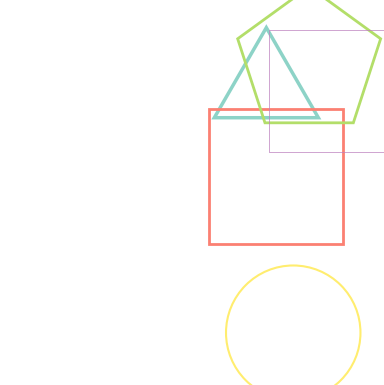[{"shape": "triangle", "thickness": 2.5, "radius": 0.78, "center": [0.692, 0.772]}, {"shape": "square", "thickness": 2, "radius": 0.87, "center": [0.717, 0.541]}, {"shape": "pentagon", "thickness": 2, "radius": 0.98, "center": [0.803, 0.839]}, {"shape": "square", "thickness": 0.5, "radius": 0.79, "center": [0.857, 0.764]}, {"shape": "circle", "thickness": 1.5, "radius": 0.87, "center": [0.762, 0.136]}]